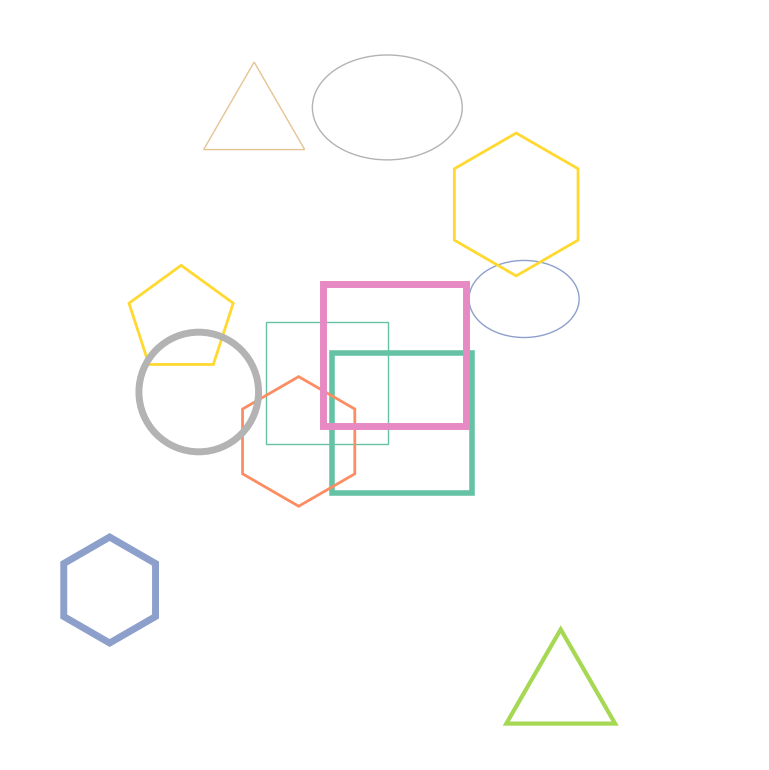[{"shape": "square", "thickness": 0.5, "radius": 0.4, "center": [0.424, 0.503]}, {"shape": "square", "thickness": 2, "radius": 0.45, "center": [0.522, 0.451]}, {"shape": "hexagon", "thickness": 1, "radius": 0.42, "center": [0.388, 0.427]}, {"shape": "hexagon", "thickness": 2.5, "radius": 0.34, "center": [0.142, 0.234]}, {"shape": "oval", "thickness": 0.5, "radius": 0.36, "center": [0.681, 0.612]}, {"shape": "square", "thickness": 2.5, "radius": 0.46, "center": [0.512, 0.539]}, {"shape": "triangle", "thickness": 1.5, "radius": 0.41, "center": [0.728, 0.101]}, {"shape": "pentagon", "thickness": 1, "radius": 0.36, "center": [0.235, 0.584]}, {"shape": "hexagon", "thickness": 1, "radius": 0.46, "center": [0.67, 0.734]}, {"shape": "triangle", "thickness": 0.5, "radius": 0.38, "center": [0.33, 0.844]}, {"shape": "oval", "thickness": 0.5, "radius": 0.49, "center": [0.503, 0.86]}, {"shape": "circle", "thickness": 2.5, "radius": 0.39, "center": [0.258, 0.491]}]